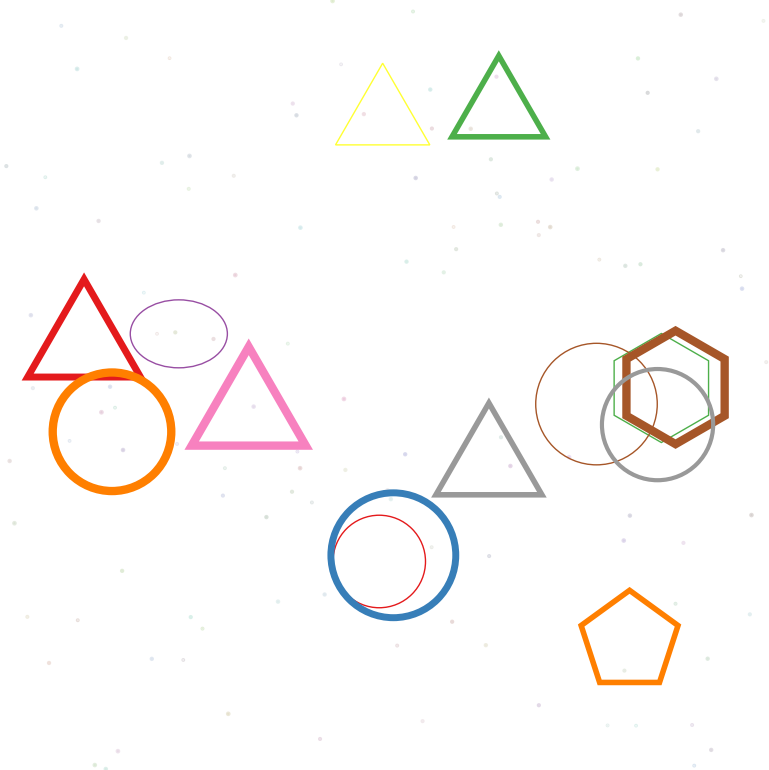[{"shape": "triangle", "thickness": 2.5, "radius": 0.42, "center": [0.109, 0.553]}, {"shape": "circle", "thickness": 0.5, "radius": 0.3, "center": [0.493, 0.271]}, {"shape": "circle", "thickness": 2.5, "radius": 0.41, "center": [0.511, 0.279]}, {"shape": "hexagon", "thickness": 0.5, "radius": 0.35, "center": [0.859, 0.496]}, {"shape": "triangle", "thickness": 2, "radius": 0.35, "center": [0.648, 0.857]}, {"shape": "oval", "thickness": 0.5, "radius": 0.32, "center": [0.232, 0.566]}, {"shape": "circle", "thickness": 3, "radius": 0.38, "center": [0.145, 0.439]}, {"shape": "pentagon", "thickness": 2, "radius": 0.33, "center": [0.818, 0.167]}, {"shape": "triangle", "thickness": 0.5, "radius": 0.35, "center": [0.497, 0.847]}, {"shape": "circle", "thickness": 0.5, "radius": 0.39, "center": [0.775, 0.475]}, {"shape": "hexagon", "thickness": 3, "radius": 0.37, "center": [0.877, 0.497]}, {"shape": "triangle", "thickness": 3, "radius": 0.43, "center": [0.323, 0.464]}, {"shape": "circle", "thickness": 1.5, "radius": 0.36, "center": [0.854, 0.449]}, {"shape": "triangle", "thickness": 2, "radius": 0.4, "center": [0.635, 0.397]}]